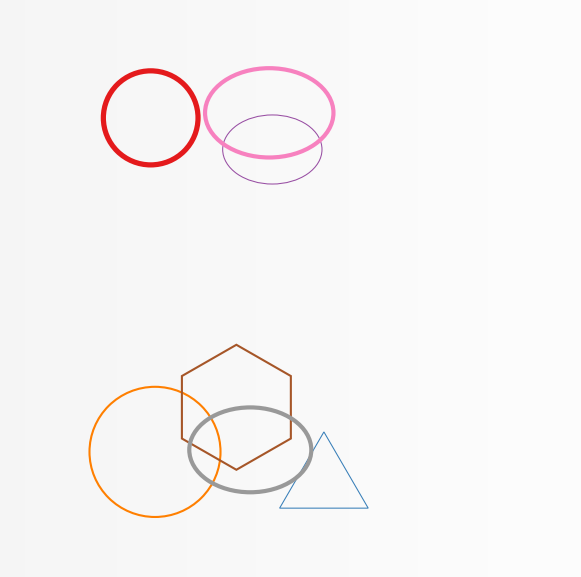[{"shape": "circle", "thickness": 2.5, "radius": 0.41, "center": [0.259, 0.795]}, {"shape": "triangle", "thickness": 0.5, "radius": 0.44, "center": [0.557, 0.163]}, {"shape": "oval", "thickness": 0.5, "radius": 0.43, "center": [0.469, 0.74]}, {"shape": "circle", "thickness": 1, "radius": 0.56, "center": [0.267, 0.217]}, {"shape": "hexagon", "thickness": 1, "radius": 0.54, "center": [0.407, 0.294]}, {"shape": "oval", "thickness": 2, "radius": 0.55, "center": [0.463, 0.804]}, {"shape": "oval", "thickness": 2, "radius": 0.52, "center": [0.431, 0.22]}]